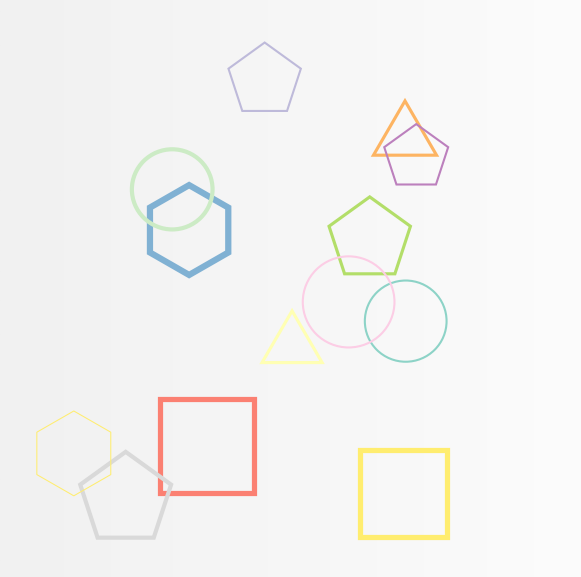[{"shape": "circle", "thickness": 1, "radius": 0.35, "center": [0.698, 0.443]}, {"shape": "triangle", "thickness": 1.5, "radius": 0.3, "center": [0.502, 0.401]}, {"shape": "pentagon", "thickness": 1, "radius": 0.33, "center": [0.455, 0.86]}, {"shape": "square", "thickness": 2.5, "radius": 0.41, "center": [0.356, 0.227]}, {"shape": "hexagon", "thickness": 3, "radius": 0.39, "center": [0.325, 0.601]}, {"shape": "triangle", "thickness": 1.5, "radius": 0.31, "center": [0.697, 0.762]}, {"shape": "pentagon", "thickness": 1.5, "radius": 0.37, "center": [0.636, 0.585]}, {"shape": "circle", "thickness": 1, "radius": 0.39, "center": [0.6, 0.476]}, {"shape": "pentagon", "thickness": 2, "radius": 0.41, "center": [0.216, 0.135]}, {"shape": "pentagon", "thickness": 1, "radius": 0.29, "center": [0.716, 0.726]}, {"shape": "circle", "thickness": 2, "radius": 0.35, "center": [0.296, 0.671]}, {"shape": "square", "thickness": 2.5, "radius": 0.38, "center": [0.694, 0.145]}, {"shape": "hexagon", "thickness": 0.5, "radius": 0.37, "center": [0.127, 0.214]}]